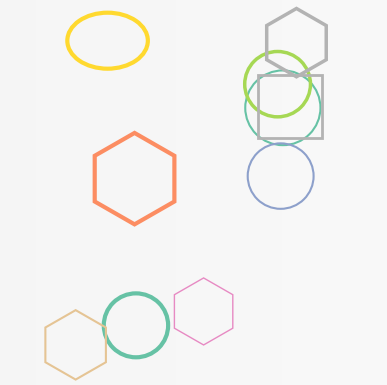[{"shape": "circle", "thickness": 1.5, "radius": 0.49, "center": [0.73, 0.72]}, {"shape": "circle", "thickness": 3, "radius": 0.42, "center": [0.351, 0.155]}, {"shape": "hexagon", "thickness": 3, "radius": 0.59, "center": [0.347, 0.536]}, {"shape": "circle", "thickness": 1.5, "radius": 0.43, "center": [0.724, 0.543]}, {"shape": "hexagon", "thickness": 1, "radius": 0.44, "center": [0.525, 0.191]}, {"shape": "circle", "thickness": 2.5, "radius": 0.42, "center": [0.716, 0.781]}, {"shape": "oval", "thickness": 3, "radius": 0.52, "center": [0.278, 0.894]}, {"shape": "hexagon", "thickness": 1.5, "radius": 0.45, "center": [0.195, 0.104]}, {"shape": "hexagon", "thickness": 2.5, "radius": 0.44, "center": [0.765, 0.889]}, {"shape": "square", "thickness": 2, "radius": 0.41, "center": [0.748, 0.724]}]